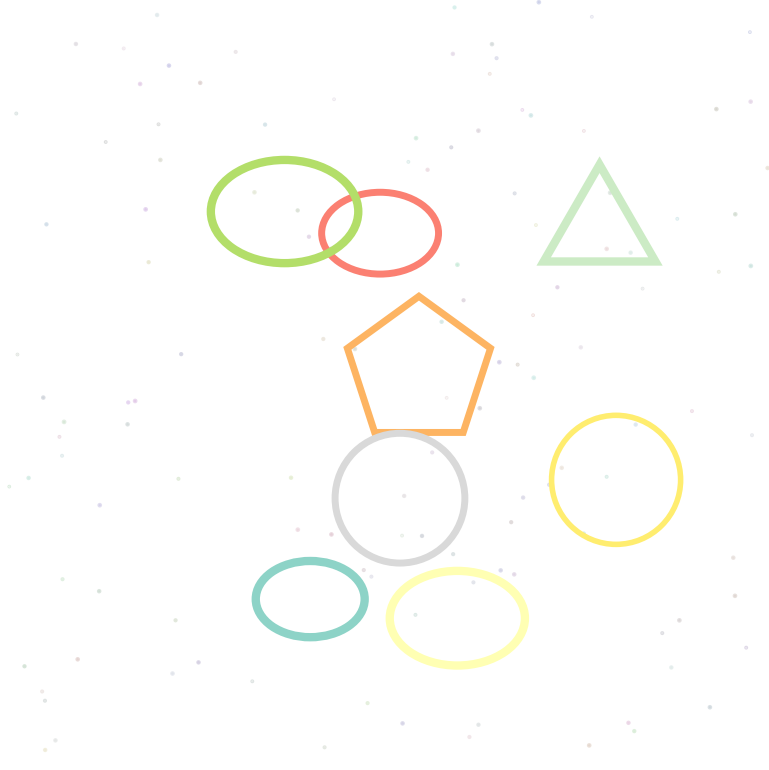[{"shape": "oval", "thickness": 3, "radius": 0.35, "center": [0.403, 0.222]}, {"shape": "oval", "thickness": 3, "radius": 0.44, "center": [0.594, 0.197]}, {"shape": "oval", "thickness": 2.5, "radius": 0.38, "center": [0.494, 0.697]}, {"shape": "pentagon", "thickness": 2.5, "radius": 0.49, "center": [0.544, 0.517]}, {"shape": "oval", "thickness": 3, "radius": 0.48, "center": [0.37, 0.725]}, {"shape": "circle", "thickness": 2.5, "radius": 0.42, "center": [0.519, 0.353]}, {"shape": "triangle", "thickness": 3, "radius": 0.42, "center": [0.779, 0.702]}, {"shape": "circle", "thickness": 2, "radius": 0.42, "center": [0.8, 0.377]}]